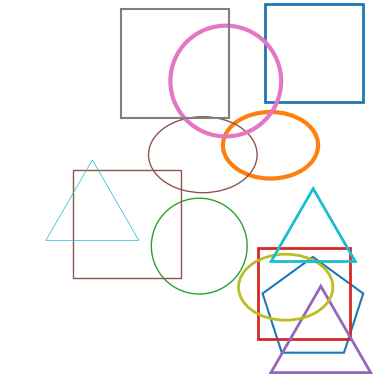[{"shape": "pentagon", "thickness": 1.5, "radius": 0.69, "center": [0.813, 0.195]}, {"shape": "square", "thickness": 2, "radius": 0.64, "center": [0.816, 0.862]}, {"shape": "oval", "thickness": 3, "radius": 0.62, "center": [0.703, 0.623]}, {"shape": "circle", "thickness": 1, "radius": 0.62, "center": [0.518, 0.361]}, {"shape": "square", "thickness": 2, "radius": 0.59, "center": [0.79, 0.238]}, {"shape": "triangle", "thickness": 2, "radius": 0.75, "center": [0.833, 0.107]}, {"shape": "square", "thickness": 1, "radius": 0.7, "center": [0.33, 0.418]}, {"shape": "oval", "thickness": 1, "radius": 0.71, "center": [0.527, 0.598]}, {"shape": "circle", "thickness": 3, "radius": 0.72, "center": [0.586, 0.789]}, {"shape": "square", "thickness": 1.5, "radius": 0.7, "center": [0.455, 0.836]}, {"shape": "oval", "thickness": 2, "radius": 0.61, "center": [0.742, 0.254]}, {"shape": "triangle", "thickness": 2, "radius": 0.63, "center": [0.813, 0.384]}, {"shape": "triangle", "thickness": 0.5, "radius": 0.7, "center": [0.24, 0.445]}]